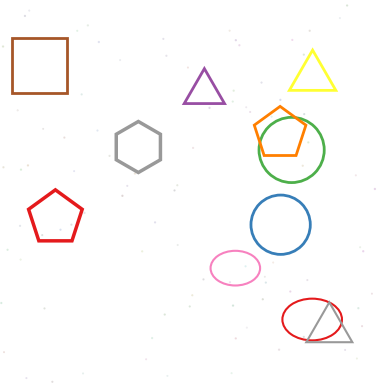[{"shape": "oval", "thickness": 1.5, "radius": 0.39, "center": [0.811, 0.17]}, {"shape": "pentagon", "thickness": 2.5, "radius": 0.37, "center": [0.144, 0.434]}, {"shape": "circle", "thickness": 2, "radius": 0.39, "center": [0.729, 0.416]}, {"shape": "circle", "thickness": 2, "radius": 0.42, "center": [0.757, 0.61]}, {"shape": "triangle", "thickness": 2, "radius": 0.3, "center": [0.531, 0.761]}, {"shape": "pentagon", "thickness": 2, "radius": 0.35, "center": [0.728, 0.653]}, {"shape": "triangle", "thickness": 2, "radius": 0.35, "center": [0.812, 0.8]}, {"shape": "square", "thickness": 2, "radius": 0.36, "center": [0.103, 0.83]}, {"shape": "oval", "thickness": 1.5, "radius": 0.32, "center": [0.611, 0.304]}, {"shape": "triangle", "thickness": 1.5, "radius": 0.35, "center": [0.855, 0.146]}, {"shape": "hexagon", "thickness": 2.5, "radius": 0.33, "center": [0.359, 0.618]}]